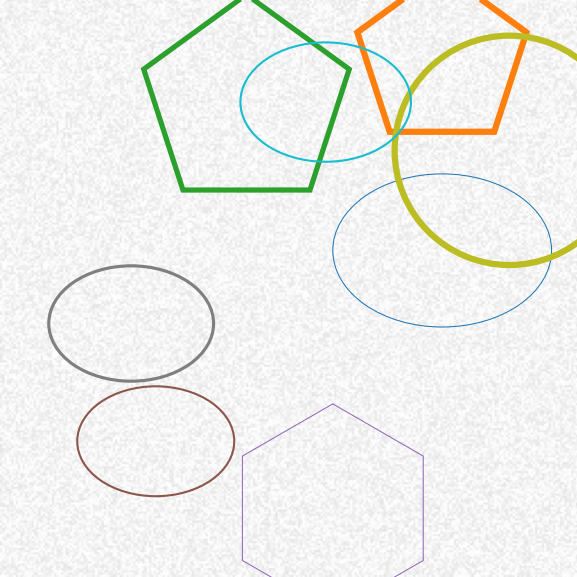[{"shape": "oval", "thickness": 0.5, "radius": 0.95, "center": [0.766, 0.565]}, {"shape": "pentagon", "thickness": 3, "radius": 0.77, "center": [0.765, 0.896]}, {"shape": "pentagon", "thickness": 2.5, "radius": 0.94, "center": [0.427, 0.821]}, {"shape": "hexagon", "thickness": 0.5, "radius": 0.9, "center": [0.576, 0.119]}, {"shape": "oval", "thickness": 1, "radius": 0.68, "center": [0.27, 0.235]}, {"shape": "oval", "thickness": 1.5, "radius": 0.71, "center": [0.227, 0.439]}, {"shape": "circle", "thickness": 3, "radius": 0.99, "center": [0.882, 0.739]}, {"shape": "oval", "thickness": 1, "radius": 0.74, "center": [0.564, 0.822]}]